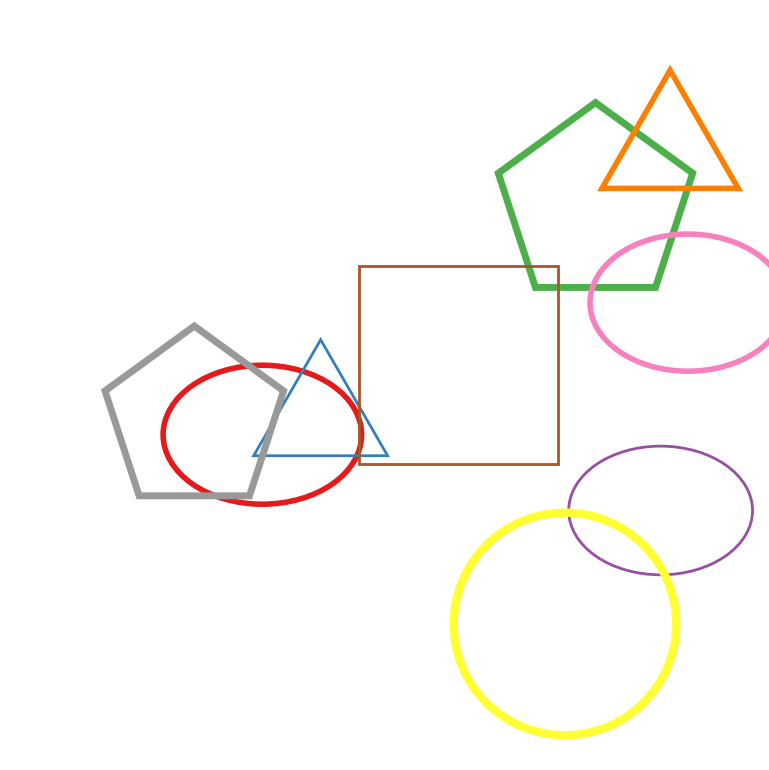[{"shape": "oval", "thickness": 2, "radius": 0.64, "center": [0.341, 0.435]}, {"shape": "triangle", "thickness": 1, "radius": 0.5, "center": [0.416, 0.458]}, {"shape": "pentagon", "thickness": 2.5, "radius": 0.66, "center": [0.773, 0.734]}, {"shape": "oval", "thickness": 1, "radius": 0.6, "center": [0.858, 0.337]}, {"shape": "triangle", "thickness": 2, "radius": 0.51, "center": [0.87, 0.806]}, {"shape": "circle", "thickness": 3, "radius": 0.72, "center": [0.734, 0.19]}, {"shape": "square", "thickness": 1, "radius": 0.64, "center": [0.596, 0.526]}, {"shape": "oval", "thickness": 2, "radius": 0.64, "center": [0.893, 0.607]}, {"shape": "pentagon", "thickness": 2.5, "radius": 0.61, "center": [0.252, 0.455]}]